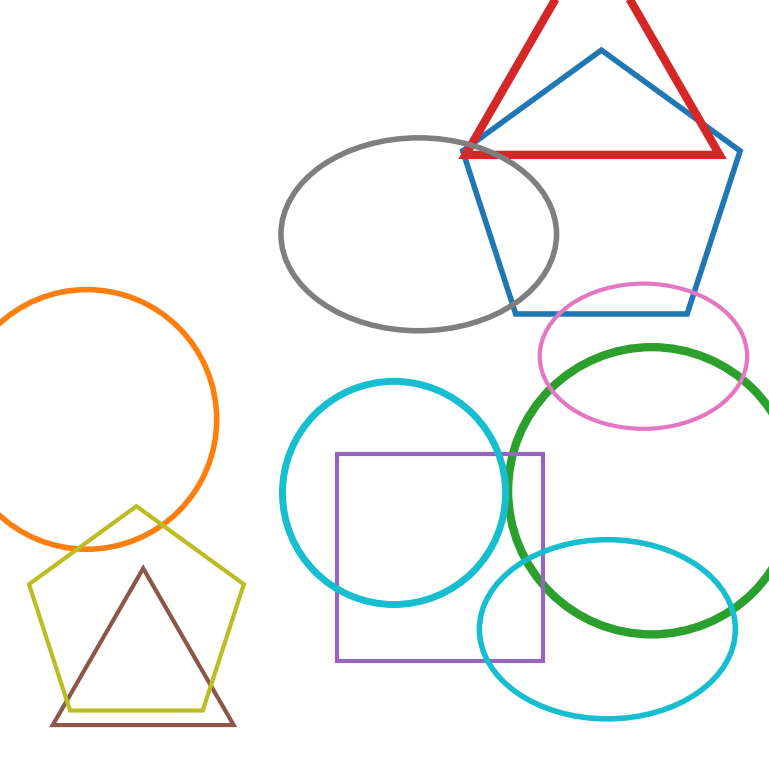[{"shape": "pentagon", "thickness": 2, "radius": 0.95, "center": [0.781, 0.745]}, {"shape": "circle", "thickness": 2, "radius": 0.84, "center": [0.113, 0.455]}, {"shape": "circle", "thickness": 3, "radius": 0.93, "center": [0.846, 0.363]}, {"shape": "triangle", "thickness": 3, "radius": 0.95, "center": [0.77, 0.894]}, {"shape": "square", "thickness": 1.5, "radius": 0.67, "center": [0.571, 0.276]}, {"shape": "triangle", "thickness": 1.5, "radius": 0.68, "center": [0.186, 0.126]}, {"shape": "oval", "thickness": 1.5, "radius": 0.67, "center": [0.836, 0.537]}, {"shape": "oval", "thickness": 2, "radius": 0.89, "center": [0.544, 0.696]}, {"shape": "pentagon", "thickness": 1.5, "radius": 0.73, "center": [0.177, 0.196]}, {"shape": "circle", "thickness": 2.5, "radius": 0.72, "center": [0.512, 0.36]}, {"shape": "oval", "thickness": 2, "radius": 0.83, "center": [0.789, 0.183]}]